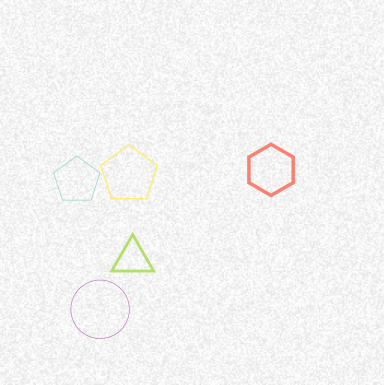[{"shape": "pentagon", "thickness": 0.5, "radius": 0.32, "center": [0.2, 0.531]}, {"shape": "hexagon", "thickness": 2.5, "radius": 0.33, "center": [0.704, 0.559]}, {"shape": "triangle", "thickness": 2, "radius": 0.31, "center": [0.345, 0.327]}, {"shape": "circle", "thickness": 0.5, "radius": 0.38, "center": [0.26, 0.197]}, {"shape": "pentagon", "thickness": 1, "radius": 0.39, "center": [0.335, 0.546]}]